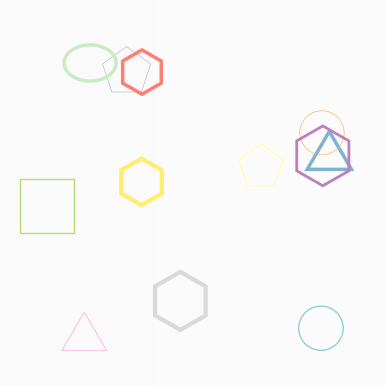[{"shape": "circle", "thickness": 1, "radius": 0.29, "center": [0.828, 0.147]}, {"shape": "pentagon", "thickness": 1, "radius": 0.3, "center": [0.674, 0.567]}, {"shape": "pentagon", "thickness": 0.5, "radius": 0.33, "center": [0.327, 0.814]}, {"shape": "hexagon", "thickness": 2.5, "radius": 0.29, "center": [0.366, 0.813]}, {"shape": "triangle", "thickness": 2.5, "radius": 0.33, "center": [0.85, 0.593]}, {"shape": "circle", "thickness": 0.5, "radius": 0.29, "center": [0.831, 0.655]}, {"shape": "square", "thickness": 1, "radius": 0.35, "center": [0.122, 0.465]}, {"shape": "triangle", "thickness": 1, "radius": 0.33, "center": [0.218, 0.123]}, {"shape": "hexagon", "thickness": 3, "radius": 0.38, "center": [0.465, 0.218]}, {"shape": "hexagon", "thickness": 2, "radius": 0.39, "center": [0.833, 0.595]}, {"shape": "oval", "thickness": 2.5, "radius": 0.34, "center": [0.233, 0.836]}, {"shape": "hexagon", "thickness": 3, "radius": 0.3, "center": [0.365, 0.528]}]